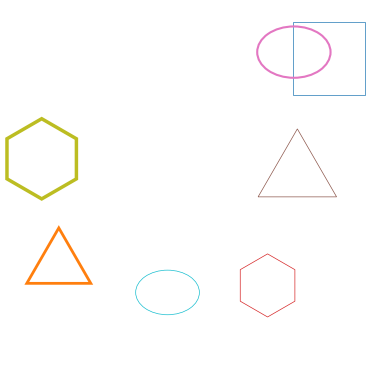[{"shape": "square", "thickness": 0.5, "radius": 0.47, "center": [0.855, 0.848]}, {"shape": "triangle", "thickness": 2, "radius": 0.48, "center": [0.153, 0.312]}, {"shape": "hexagon", "thickness": 0.5, "radius": 0.41, "center": [0.695, 0.259]}, {"shape": "triangle", "thickness": 0.5, "radius": 0.59, "center": [0.772, 0.548]}, {"shape": "oval", "thickness": 1.5, "radius": 0.48, "center": [0.763, 0.865]}, {"shape": "hexagon", "thickness": 2.5, "radius": 0.52, "center": [0.108, 0.588]}, {"shape": "oval", "thickness": 0.5, "radius": 0.41, "center": [0.435, 0.24]}]